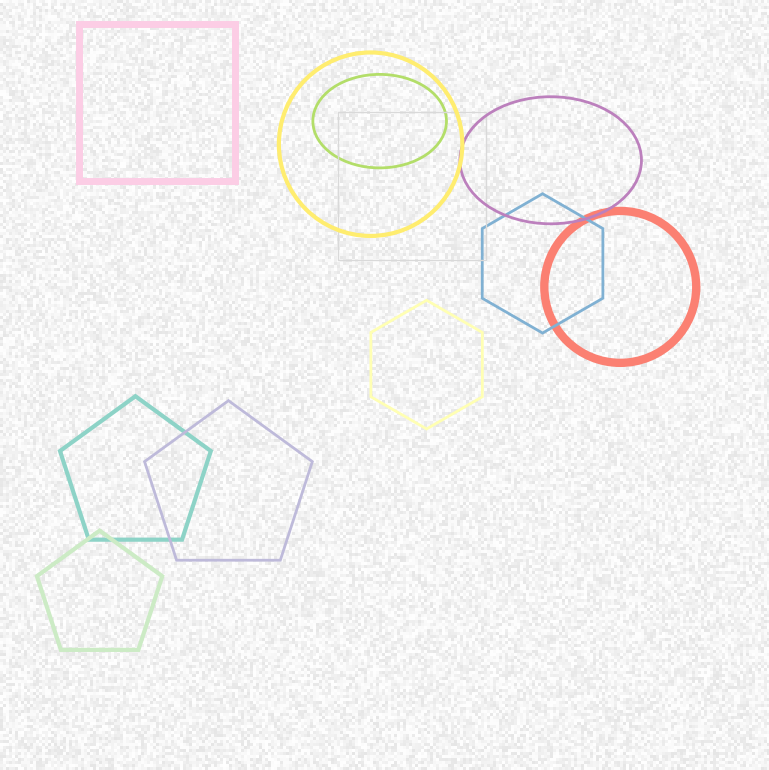[{"shape": "pentagon", "thickness": 1.5, "radius": 0.51, "center": [0.176, 0.382]}, {"shape": "hexagon", "thickness": 1, "radius": 0.42, "center": [0.554, 0.526]}, {"shape": "pentagon", "thickness": 1, "radius": 0.57, "center": [0.297, 0.365]}, {"shape": "circle", "thickness": 3, "radius": 0.49, "center": [0.806, 0.627]}, {"shape": "hexagon", "thickness": 1, "radius": 0.45, "center": [0.705, 0.658]}, {"shape": "oval", "thickness": 1, "radius": 0.43, "center": [0.493, 0.843]}, {"shape": "square", "thickness": 2.5, "radius": 0.51, "center": [0.204, 0.867]}, {"shape": "square", "thickness": 0.5, "radius": 0.48, "center": [0.535, 0.759]}, {"shape": "oval", "thickness": 1, "radius": 0.59, "center": [0.715, 0.792]}, {"shape": "pentagon", "thickness": 1.5, "radius": 0.43, "center": [0.129, 0.225]}, {"shape": "circle", "thickness": 1.5, "radius": 0.6, "center": [0.481, 0.813]}]